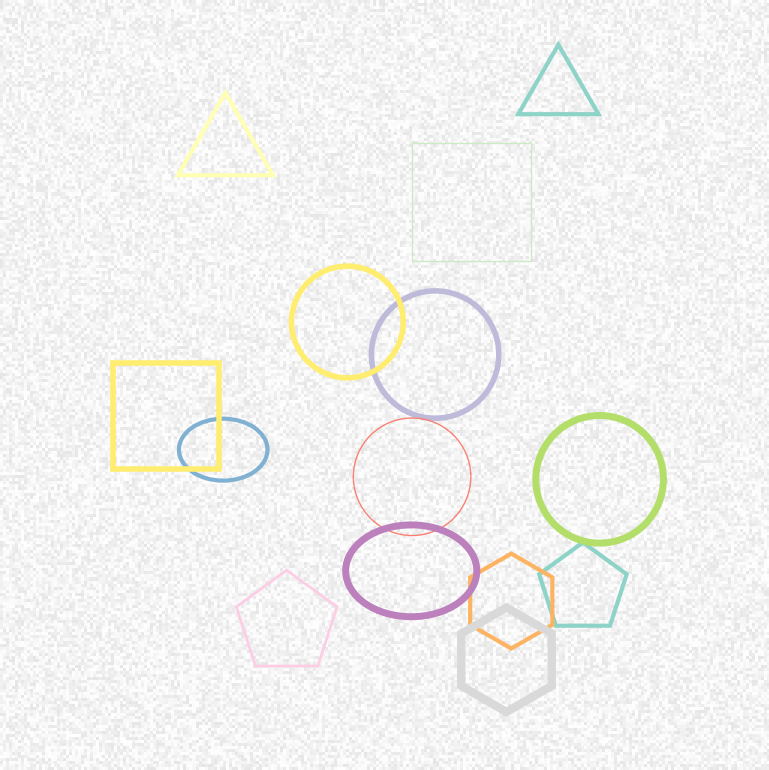[{"shape": "triangle", "thickness": 1.5, "radius": 0.3, "center": [0.725, 0.882]}, {"shape": "pentagon", "thickness": 1.5, "radius": 0.3, "center": [0.757, 0.236]}, {"shape": "triangle", "thickness": 1.5, "radius": 0.36, "center": [0.293, 0.808]}, {"shape": "circle", "thickness": 2, "radius": 0.41, "center": [0.565, 0.54]}, {"shape": "circle", "thickness": 0.5, "radius": 0.38, "center": [0.535, 0.381]}, {"shape": "oval", "thickness": 1.5, "radius": 0.29, "center": [0.29, 0.416]}, {"shape": "hexagon", "thickness": 1.5, "radius": 0.31, "center": [0.664, 0.219]}, {"shape": "circle", "thickness": 2.5, "radius": 0.41, "center": [0.779, 0.378]}, {"shape": "pentagon", "thickness": 1, "radius": 0.34, "center": [0.372, 0.191]}, {"shape": "hexagon", "thickness": 3, "radius": 0.34, "center": [0.658, 0.143]}, {"shape": "oval", "thickness": 2.5, "radius": 0.43, "center": [0.534, 0.259]}, {"shape": "square", "thickness": 0.5, "radius": 0.38, "center": [0.612, 0.738]}, {"shape": "square", "thickness": 2, "radius": 0.34, "center": [0.215, 0.46]}, {"shape": "circle", "thickness": 2, "radius": 0.36, "center": [0.451, 0.582]}]